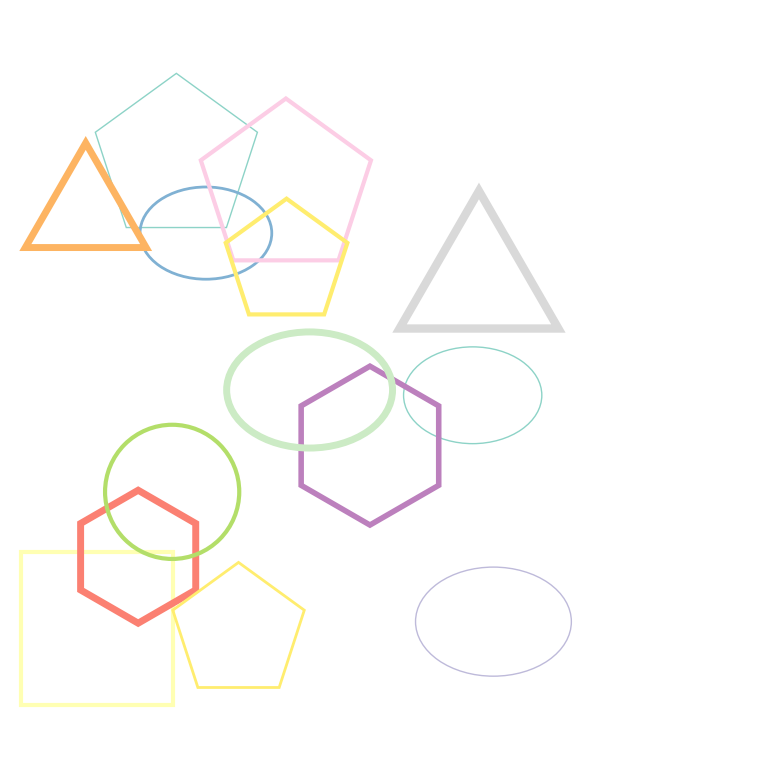[{"shape": "pentagon", "thickness": 0.5, "radius": 0.55, "center": [0.229, 0.794]}, {"shape": "oval", "thickness": 0.5, "radius": 0.45, "center": [0.614, 0.487]}, {"shape": "square", "thickness": 1.5, "radius": 0.49, "center": [0.126, 0.184]}, {"shape": "oval", "thickness": 0.5, "radius": 0.51, "center": [0.641, 0.193]}, {"shape": "hexagon", "thickness": 2.5, "radius": 0.43, "center": [0.179, 0.277]}, {"shape": "oval", "thickness": 1, "radius": 0.43, "center": [0.267, 0.697]}, {"shape": "triangle", "thickness": 2.5, "radius": 0.45, "center": [0.111, 0.724]}, {"shape": "circle", "thickness": 1.5, "radius": 0.44, "center": [0.224, 0.361]}, {"shape": "pentagon", "thickness": 1.5, "radius": 0.58, "center": [0.371, 0.756]}, {"shape": "triangle", "thickness": 3, "radius": 0.6, "center": [0.622, 0.633]}, {"shape": "hexagon", "thickness": 2, "radius": 0.52, "center": [0.48, 0.421]}, {"shape": "oval", "thickness": 2.5, "radius": 0.54, "center": [0.402, 0.494]}, {"shape": "pentagon", "thickness": 1, "radius": 0.45, "center": [0.31, 0.18]}, {"shape": "pentagon", "thickness": 1.5, "radius": 0.42, "center": [0.372, 0.659]}]